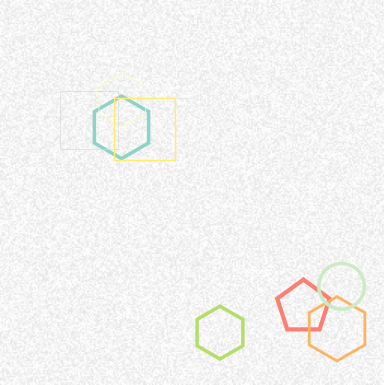[{"shape": "hexagon", "thickness": 2.5, "radius": 0.41, "center": [0.316, 0.669]}, {"shape": "hexagon", "thickness": 0.5, "radius": 0.35, "center": [0.318, 0.741]}, {"shape": "pentagon", "thickness": 3, "radius": 0.36, "center": [0.788, 0.202]}, {"shape": "hexagon", "thickness": 2, "radius": 0.42, "center": [0.875, 0.146]}, {"shape": "hexagon", "thickness": 2.5, "radius": 0.34, "center": [0.571, 0.136]}, {"shape": "square", "thickness": 0.5, "radius": 0.38, "center": [0.232, 0.69]}, {"shape": "circle", "thickness": 2.5, "radius": 0.3, "center": [0.887, 0.256]}, {"shape": "square", "thickness": 1, "radius": 0.4, "center": [0.375, 0.665]}]